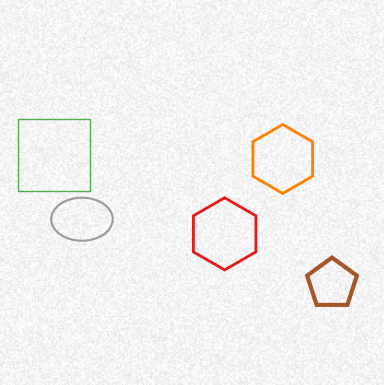[{"shape": "hexagon", "thickness": 2, "radius": 0.47, "center": [0.583, 0.393]}, {"shape": "square", "thickness": 1, "radius": 0.47, "center": [0.14, 0.597]}, {"shape": "hexagon", "thickness": 2, "radius": 0.45, "center": [0.734, 0.587]}, {"shape": "pentagon", "thickness": 3, "radius": 0.34, "center": [0.862, 0.263]}, {"shape": "oval", "thickness": 1.5, "radius": 0.4, "center": [0.213, 0.431]}]